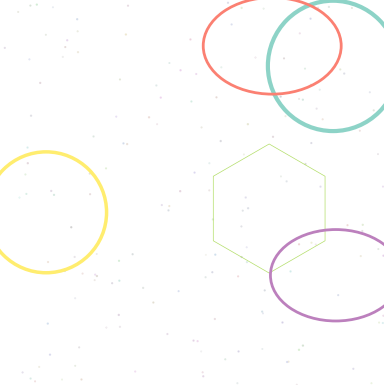[{"shape": "circle", "thickness": 3, "radius": 0.85, "center": [0.865, 0.829]}, {"shape": "oval", "thickness": 2, "radius": 0.9, "center": [0.707, 0.881]}, {"shape": "hexagon", "thickness": 0.5, "radius": 0.84, "center": [0.699, 0.458]}, {"shape": "oval", "thickness": 2, "radius": 0.85, "center": [0.872, 0.285]}, {"shape": "circle", "thickness": 2.5, "radius": 0.79, "center": [0.12, 0.449]}]